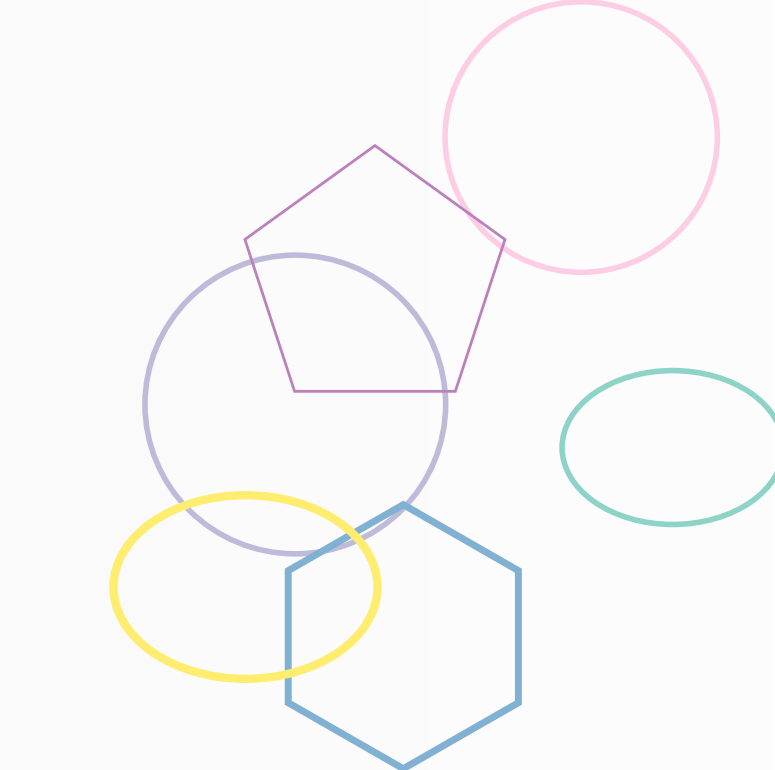[{"shape": "oval", "thickness": 2, "radius": 0.71, "center": [0.868, 0.419]}, {"shape": "circle", "thickness": 2, "radius": 0.97, "center": [0.381, 0.475]}, {"shape": "hexagon", "thickness": 2.5, "radius": 0.86, "center": [0.52, 0.173]}, {"shape": "circle", "thickness": 2, "radius": 0.88, "center": [0.75, 0.822]}, {"shape": "pentagon", "thickness": 1, "radius": 0.88, "center": [0.484, 0.634]}, {"shape": "oval", "thickness": 3, "radius": 0.85, "center": [0.317, 0.238]}]